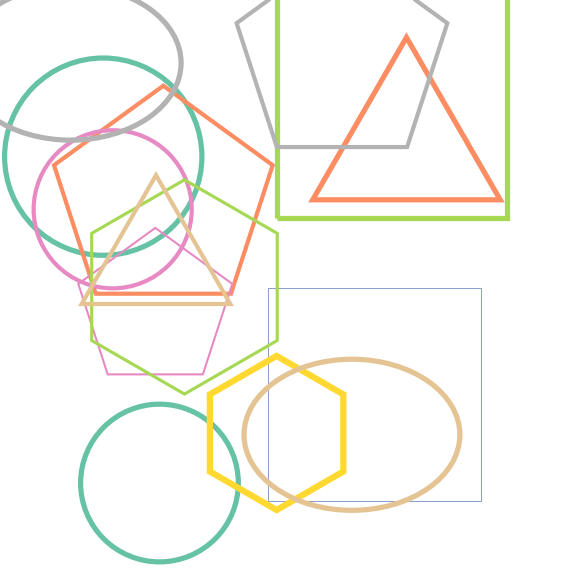[{"shape": "circle", "thickness": 2.5, "radius": 0.85, "center": [0.179, 0.728]}, {"shape": "circle", "thickness": 2.5, "radius": 0.68, "center": [0.276, 0.163]}, {"shape": "pentagon", "thickness": 2, "radius": 1.0, "center": [0.283, 0.652]}, {"shape": "triangle", "thickness": 2.5, "radius": 0.94, "center": [0.704, 0.747]}, {"shape": "square", "thickness": 0.5, "radius": 0.92, "center": [0.648, 0.315]}, {"shape": "circle", "thickness": 2, "radius": 0.68, "center": [0.195, 0.637]}, {"shape": "pentagon", "thickness": 1, "radius": 0.7, "center": [0.269, 0.464]}, {"shape": "hexagon", "thickness": 1.5, "radius": 0.93, "center": [0.319, 0.502]}, {"shape": "square", "thickness": 2.5, "radius": 1.0, "center": [0.679, 0.822]}, {"shape": "hexagon", "thickness": 3, "radius": 0.67, "center": [0.479, 0.249]}, {"shape": "triangle", "thickness": 2, "radius": 0.74, "center": [0.27, 0.547]}, {"shape": "oval", "thickness": 2.5, "radius": 0.93, "center": [0.609, 0.246]}, {"shape": "pentagon", "thickness": 2, "radius": 0.96, "center": [0.592, 0.9]}, {"shape": "oval", "thickness": 2.5, "radius": 0.96, "center": [0.122, 0.89]}]